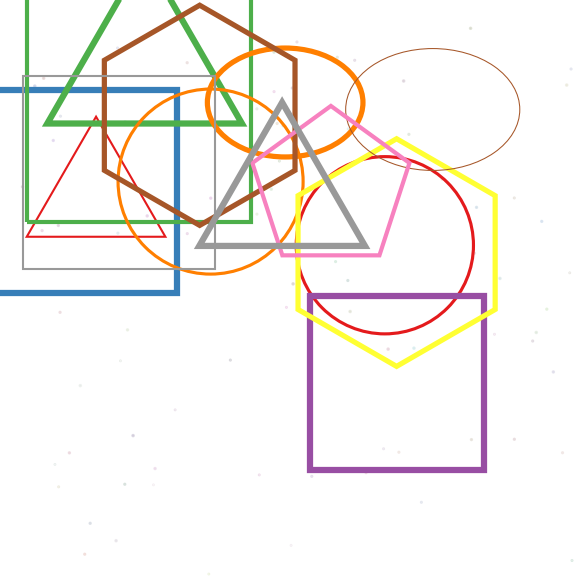[{"shape": "triangle", "thickness": 1, "radius": 0.69, "center": [0.166, 0.658]}, {"shape": "circle", "thickness": 1.5, "radius": 0.77, "center": [0.666, 0.574]}, {"shape": "square", "thickness": 3, "radius": 0.88, "center": [0.131, 0.667]}, {"shape": "square", "thickness": 2, "radius": 0.97, "center": [0.241, 0.808]}, {"shape": "triangle", "thickness": 3, "radius": 0.97, "center": [0.25, 0.883]}, {"shape": "square", "thickness": 3, "radius": 0.75, "center": [0.688, 0.336]}, {"shape": "circle", "thickness": 1.5, "radius": 0.8, "center": [0.365, 0.685]}, {"shape": "oval", "thickness": 2.5, "radius": 0.67, "center": [0.494, 0.822]}, {"shape": "hexagon", "thickness": 2.5, "radius": 0.99, "center": [0.687, 0.562]}, {"shape": "hexagon", "thickness": 2.5, "radius": 0.95, "center": [0.346, 0.799]}, {"shape": "oval", "thickness": 0.5, "radius": 0.75, "center": [0.749, 0.81]}, {"shape": "pentagon", "thickness": 2, "radius": 0.72, "center": [0.573, 0.673]}, {"shape": "square", "thickness": 1, "radius": 0.83, "center": [0.206, 0.7]}, {"shape": "triangle", "thickness": 3, "radius": 0.83, "center": [0.489, 0.656]}]